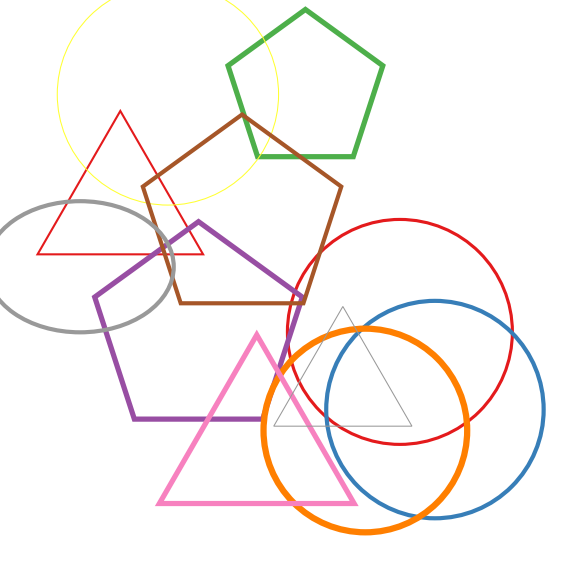[{"shape": "triangle", "thickness": 1, "radius": 0.83, "center": [0.208, 0.641]}, {"shape": "circle", "thickness": 1.5, "radius": 0.97, "center": [0.692, 0.424]}, {"shape": "circle", "thickness": 2, "radius": 0.94, "center": [0.753, 0.29]}, {"shape": "pentagon", "thickness": 2.5, "radius": 0.7, "center": [0.529, 0.842]}, {"shape": "pentagon", "thickness": 2.5, "radius": 0.95, "center": [0.344, 0.426]}, {"shape": "circle", "thickness": 3, "radius": 0.88, "center": [0.633, 0.254]}, {"shape": "circle", "thickness": 0.5, "radius": 0.96, "center": [0.291, 0.836]}, {"shape": "pentagon", "thickness": 2, "radius": 0.9, "center": [0.419, 0.62]}, {"shape": "triangle", "thickness": 2.5, "radius": 0.97, "center": [0.445, 0.225]}, {"shape": "triangle", "thickness": 0.5, "radius": 0.69, "center": [0.594, 0.33]}, {"shape": "oval", "thickness": 2, "radius": 0.81, "center": [0.139, 0.537]}]